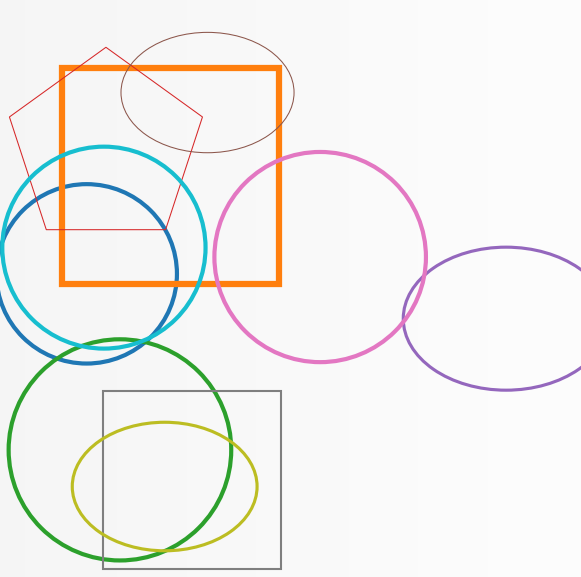[{"shape": "circle", "thickness": 2, "radius": 0.78, "center": [0.149, 0.525]}, {"shape": "square", "thickness": 3, "radius": 0.94, "center": [0.293, 0.695]}, {"shape": "circle", "thickness": 2, "radius": 0.96, "center": [0.206, 0.22]}, {"shape": "pentagon", "thickness": 0.5, "radius": 0.87, "center": [0.182, 0.743]}, {"shape": "oval", "thickness": 1.5, "radius": 0.88, "center": [0.871, 0.447]}, {"shape": "oval", "thickness": 0.5, "radius": 0.74, "center": [0.357, 0.839]}, {"shape": "circle", "thickness": 2, "radius": 0.91, "center": [0.551, 0.554]}, {"shape": "square", "thickness": 1, "radius": 0.77, "center": [0.33, 0.169]}, {"shape": "oval", "thickness": 1.5, "radius": 0.79, "center": [0.283, 0.157]}, {"shape": "circle", "thickness": 2, "radius": 0.87, "center": [0.179, 0.57]}]